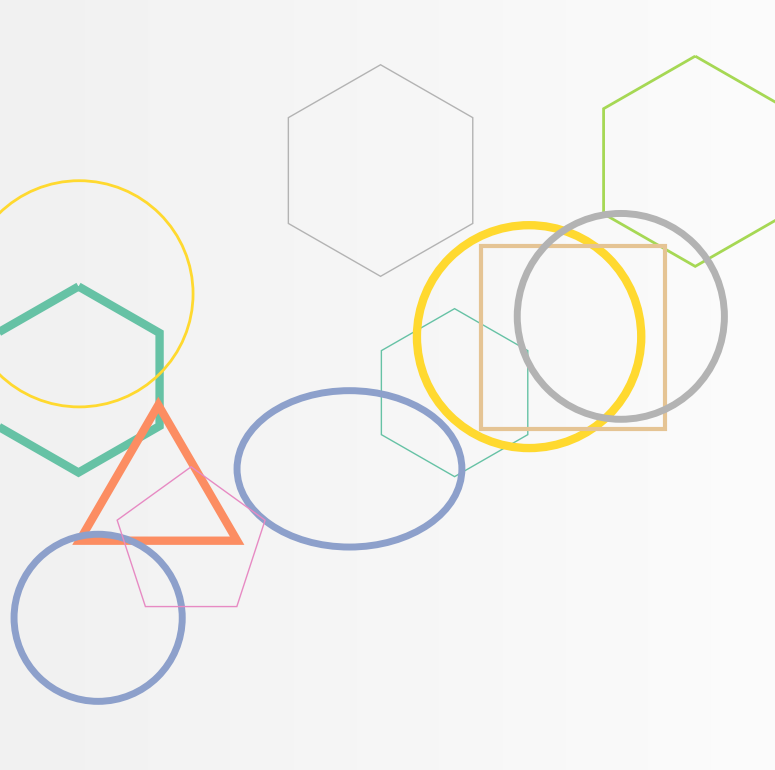[{"shape": "hexagon", "thickness": 0.5, "radius": 0.55, "center": [0.587, 0.49]}, {"shape": "hexagon", "thickness": 3, "radius": 0.6, "center": [0.101, 0.507]}, {"shape": "triangle", "thickness": 3, "radius": 0.59, "center": [0.204, 0.357]}, {"shape": "oval", "thickness": 2.5, "radius": 0.73, "center": [0.451, 0.391]}, {"shape": "circle", "thickness": 2.5, "radius": 0.54, "center": [0.127, 0.198]}, {"shape": "pentagon", "thickness": 0.5, "radius": 0.5, "center": [0.247, 0.293]}, {"shape": "hexagon", "thickness": 1, "radius": 0.68, "center": [0.897, 0.791]}, {"shape": "circle", "thickness": 3, "radius": 0.72, "center": [0.683, 0.563]}, {"shape": "circle", "thickness": 1, "radius": 0.73, "center": [0.102, 0.618]}, {"shape": "square", "thickness": 1.5, "radius": 0.59, "center": [0.739, 0.561]}, {"shape": "circle", "thickness": 2.5, "radius": 0.67, "center": [0.801, 0.589]}, {"shape": "hexagon", "thickness": 0.5, "radius": 0.69, "center": [0.491, 0.779]}]